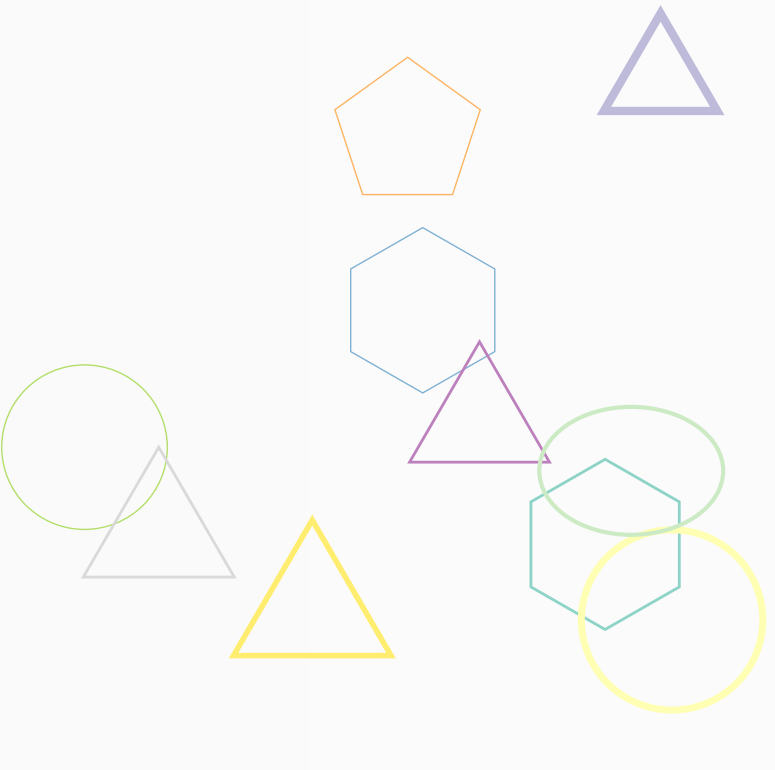[{"shape": "hexagon", "thickness": 1, "radius": 0.55, "center": [0.781, 0.293]}, {"shape": "circle", "thickness": 2.5, "radius": 0.59, "center": [0.867, 0.195]}, {"shape": "triangle", "thickness": 3, "radius": 0.42, "center": [0.852, 0.898]}, {"shape": "hexagon", "thickness": 0.5, "radius": 0.54, "center": [0.545, 0.597]}, {"shape": "pentagon", "thickness": 0.5, "radius": 0.49, "center": [0.526, 0.827]}, {"shape": "circle", "thickness": 0.5, "radius": 0.53, "center": [0.109, 0.419]}, {"shape": "triangle", "thickness": 1, "radius": 0.56, "center": [0.205, 0.307]}, {"shape": "triangle", "thickness": 1, "radius": 0.52, "center": [0.619, 0.452]}, {"shape": "oval", "thickness": 1.5, "radius": 0.59, "center": [0.814, 0.389]}, {"shape": "triangle", "thickness": 2, "radius": 0.59, "center": [0.403, 0.207]}]